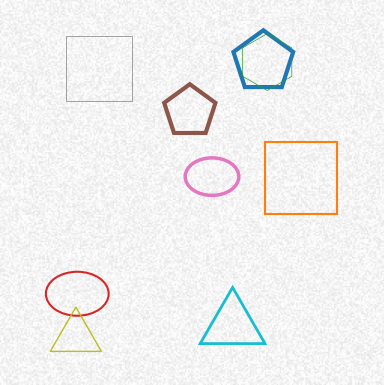[{"shape": "pentagon", "thickness": 3, "radius": 0.41, "center": [0.684, 0.84]}, {"shape": "square", "thickness": 1.5, "radius": 0.47, "center": [0.782, 0.539]}, {"shape": "hexagon", "thickness": 0.5, "radius": 0.37, "center": [0.694, 0.839]}, {"shape": "oval", "thickness": 1.5, "radius": 0.41, "center": [0.201, 0.237]}, {"shape": "pentagon", "thickness": 3, "radius": 0.35, "center": [0.493, 0.711]}, {"shape": "oval", "thickness": 2.5, "radius": 0.35, "center": [0.551, 0.541]}, {"shape": "square", "thickness": 0.5, "radius": 0.43, "center": [0.258, 0.822]}, {"shape": "triangle", "thickness": 1, "radius": 0.38, "center": [0.197, 0.126]}, {"shape": "triangle", "thickness": 2, "radius": 0.49, "center": [0.604, 0.156]}]